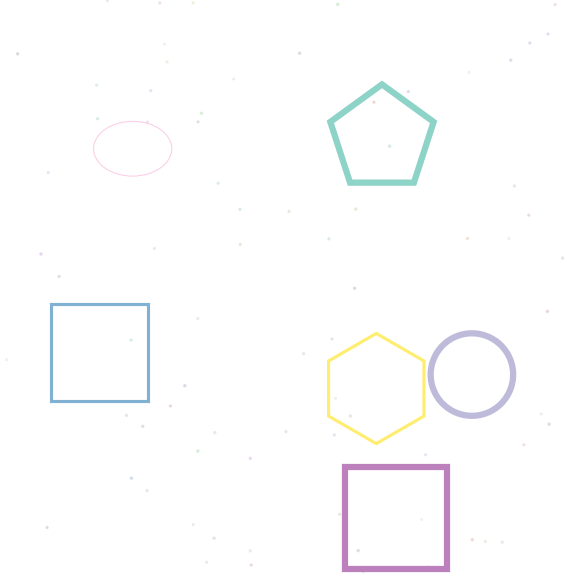[{"shape": "pentagon", "thickness": 3, "radius": 0.47, "center": [0.661, 0.759]}, {"shape": "circle", "thickness": 3, "radius": 0.36, "center": [0.817, 0.351]}, {"shape": "square", "thickness": 1.5, "radius": 0.42, "center": [0.173, 0.389]}, {"shape": "oval", "thickness": 0.5, "radius": 0.34, "center": [0.23, 0.742]}, {"shape": "square", "thickness": 3, "radius": 0.44, "center": [0.686, 0.102]}, {"shape": "hexagon", "thickness": 1.5, "radius": 0.48, "center": [0.652, 0.326]}]